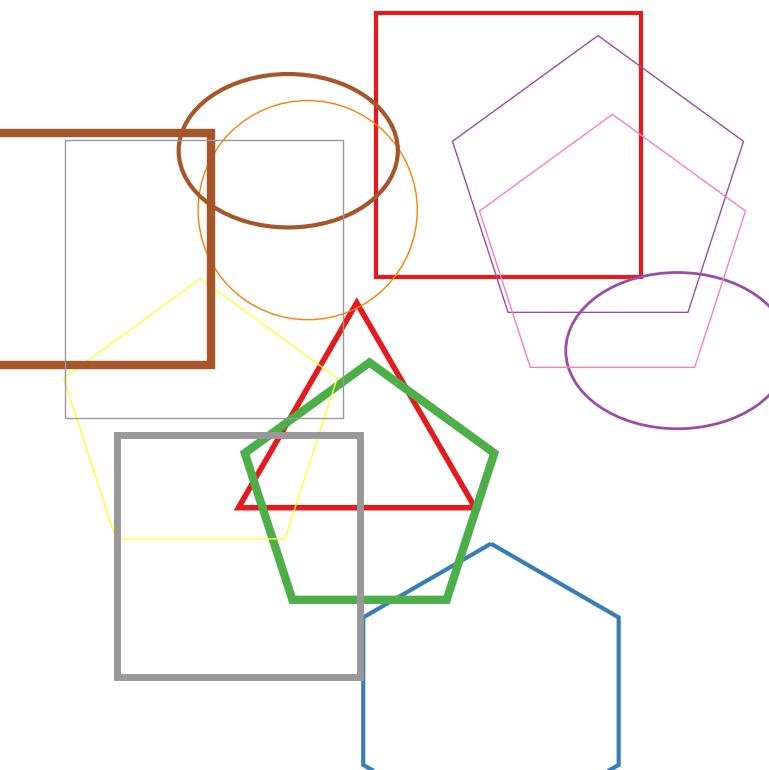[{"shape": "square", "thickness": 1.5, "radius": 0.86, "center": [0.66, 0.812]}, {"shape": "triangle", "thickness": 2, "radius": 0.89, "center": [0.463, 0.429]}, {"shape": "hexagon", "thickness": 1.5, "radius": 0.96, "center": [0.638, 0.102]}, {"shape": "pentagon", "thickness": 3, "radius": 0.85, "center": [0.48, 0.359]}, {"shape": "pentagon", "thickness": 0.5, "radius": 0.99, "center": [0.777, 0.755]}, {"shape": "oval", "thickness": 1, "radius": 0.72, "center": [0.88, 0.545]}, {"shape": "circle", "thickness": 0.5, "radius": 0.71, "center": [0.4, 0.727]}, {"shape": "pentagon", "thickness": 0.5, "radius": 0.93, "center": [0.26, 0.451]}, {"shape": "square", "thickness": 3, "radius": 0.75, "center": [0.123, 0.676]}, {"shape": "oval", "thickness": 1.5, "radius": 0.71, "center": [0.374, 0.804]}, {"shape": "pentagon", "thickness": 0.5, "radius": 0.91, "center": [0.795, 0.67]}, {"shape": "square", "thickness": 2.5, "radius": 0.79, "center": [0.31, 0.278]}, {"shape": "square", "thickness": 0.5, "radius": 0.9, "center": [0.265, 0.637]}]